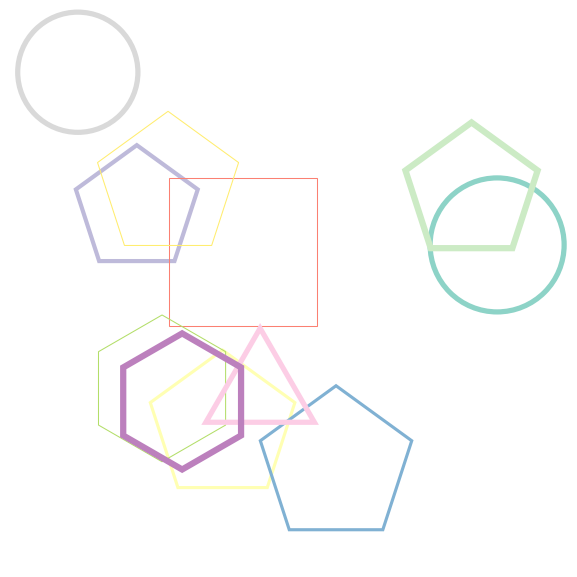[{"shape": "circle", "thickness": 2.5, "radius": 0.58, "center": [0.861, 0.575]}, {"shape": "pentagon", "thickness": 1.5, "radius": 0.66, "center": [0.385, 0.261]}, {"shape": "pentagon", "thickness": 2, "radius": 0.55, "center": [0.237, 0.637]}, {"shape": "square", "thickness": 0.5, "radius": 0.64, "center": [0.421, 0.562]}, {"shape": "pentagon", "thickness": 1.5, "radius": 0.69, "center": [0.582, 0.193]}, {"shape": "hexagon", "thickness": 0.5, "radius": 0.64, "center": [0.281, 0.327]}, {"shape": "triangle", "thickness": 2.5, "radius": 0.54, "center": [0.45, 0.322]}, {"shape": "circle", "thickness": 2.5, "radius": 0.52, "center": [0.135, 0.874]}, {"shape": "hexagon", "thickness": 3, "radius": 0.59, "center": [0.315, 0.304]}, {"shape": "pentagon", "thickness": 3, "radius": 0.6, "center": [0.817, 0.667]}, {"shape": "pentagon", "thickness": 0.5, "radius": 0.64, "center": [0.291, 0.678]}]